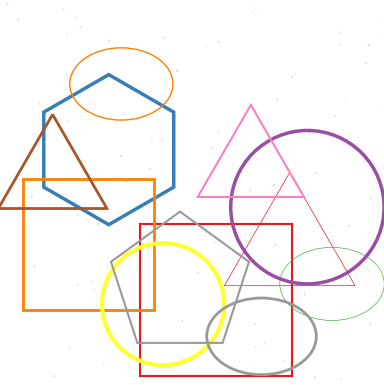[{"shape": "square", "thickness": 1.5, "radius": 0.99, "center": [0.561, 0.221]}, {"shape": "triangle", "thickness": 0.5, "radius": 0.98, "center": [0.753, 0.356]}, {"shape": "hexagon", "thickness": 2.5, "radius": 0.97, "center": [0.282, 0.611]}, {"shape": "oval", "thickness": 0.5, "radius": 0.68, "center": [0.862, 0.263]}, {"shape": "circle", "thickness": 2.5, "radius": 1.0, "center": [0.798, 0.462]}, {"shape": "oval", "thickness": 1, "radius": 0.67, "center": [0.315, 0.782]}, {"shape": "square", "thickness": 2, "radius": 0.85, "center": [0.231, 0.366]}, {"shape": "circle", "thickness": 3, "radius": 0.79, "center": [0.424, 0.21]}, {"shape": "triangle", "thickness": 2, "radius": 0.81, "center": [0.137, 0.54]}, {"shape": "triangle", "thickness": 1.5, "radius": 0.8, "center": [0.652, 0.568]}, {"shape": "oval", "thickness": 2, "radius": 0.71, "center": [0.679, 0.126]}, {"shape": "pentagon", "thickness": 1.5, "radius": 0.94, "center": [0.467, 0.262]}]